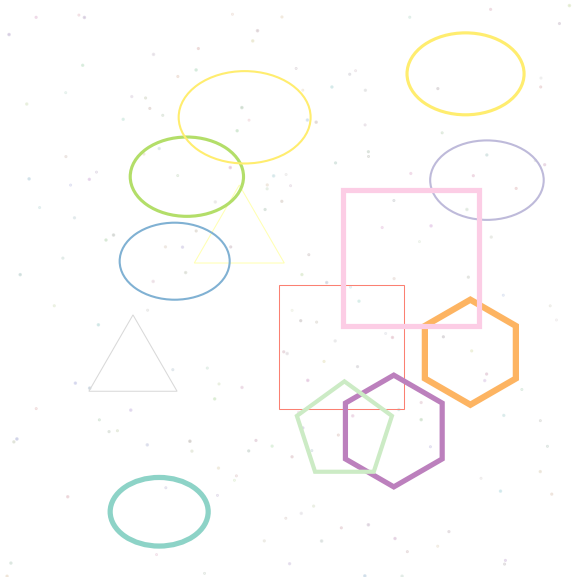[{"shape": "oval", "thickness": 2.5, "radius": 0.42, "center": [0.276, 0.113]}, {"shape": "triangle", "thickness": 0.5, "radius": 0.45, "center": [0.414, 0.589]}, {"shape": "oval", "thickness": 1, "radius": 0.49, "center": [0.843, 0.687]}, {"shape": "square", "thickness": 0.5, "radius": 0.54, "center": [0.591, 0.398]}, {"shape": "oval", "thickness": 1, "radius": 0.48, "center": [0.302, 0.547]}, {"shape": "hexagon", "thickness": 3, "radius": 0.45, "center": [0.814, 0.389]}, {"shape": "oval", "thickness": 1.5, "radius": 0.49, "center": [0.324, 0.693]}, {"shape": "square", "thickness": 2.5, "radius": 0.59, "center": [0.712, 0.552]}, {"shape": "triangle", "thickness": 0.5, "radius": 0.44, "center": [0.23, 0.366]}, {"shape": "hexagon", "thickness": 2.5, "radius": 0.48, "center": [0.682, 0.253]}, {"shape": "pentagon", "thickness": 2, "radius": 0.43, "center": [0.596, 0.252]}, {"shape": "oval", "thickness": 1.5, "radius": 0.51, "center": [0.806, 0.871]}, {"shape": "oval", "thickness": 1, "radius": 0.57, "center": [0.424, 0.796]}]